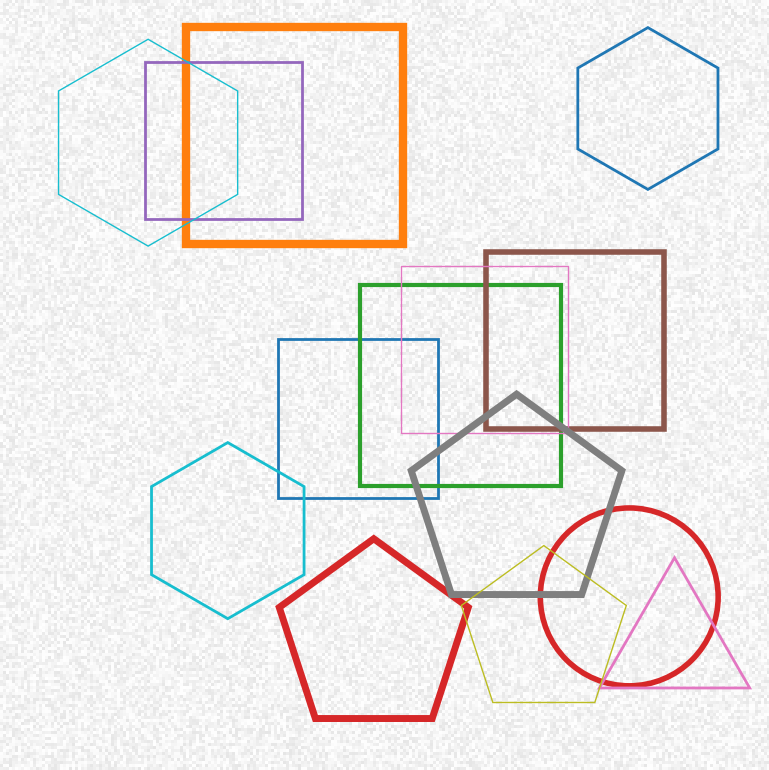[{"shape": "hexagon", "thickness": 1, "radius": 0.53, "center": [0.841, 0.859]}, {"shape": "square", "thickness": 1, "radius": 0.52, "center": [0.465, 0.457]}, {"shape": "square", "thickness": 3, "radius": 0.7, "center": [0.382, 0.824]}, {"shape": "square", "thickness": 1.5, "radius": 0.65, "center": [0.598, 0.499]}, {"shape": "circle", "thickness": 2, "radius": 0.58, "center": [0.817, 0.225]}, {"shape": "pentagon", "thickness": 2.5, "radius": 0.65, "center": [0.485, 0.171]}, {"shape": "square", "thickness": 1, "radius": 0.51, "center": [0.29, 0.818]}, {"shape": "square", "thickness": 2, "radius": 0.58, "center": [0.747, 0.557]}, {"shape": "square", "thickness": 0.5, "radius": 0.54, "center": [0.629, 0.546]}, {"shape": "triangle", "thickness": 1, "radius": 0.56, "center": [0.876, 0.163]}, {"shape": "pentagon", "thickness": 2.5, "radius": 0.72, "center": [0.671, 0.344]}, {"shape": "pentagon", "thickness": 0.5, "radius": 0.56, "center": [0.706, 0.179]}, {"shape": "hexagon", "thickness": 0.5, "radius": 0.67, "center": [0.192, 0.815]}, {"shape": "hexagon", "thickness": 1, "radius": 0.57, "center": [0.296, 0.311]}]